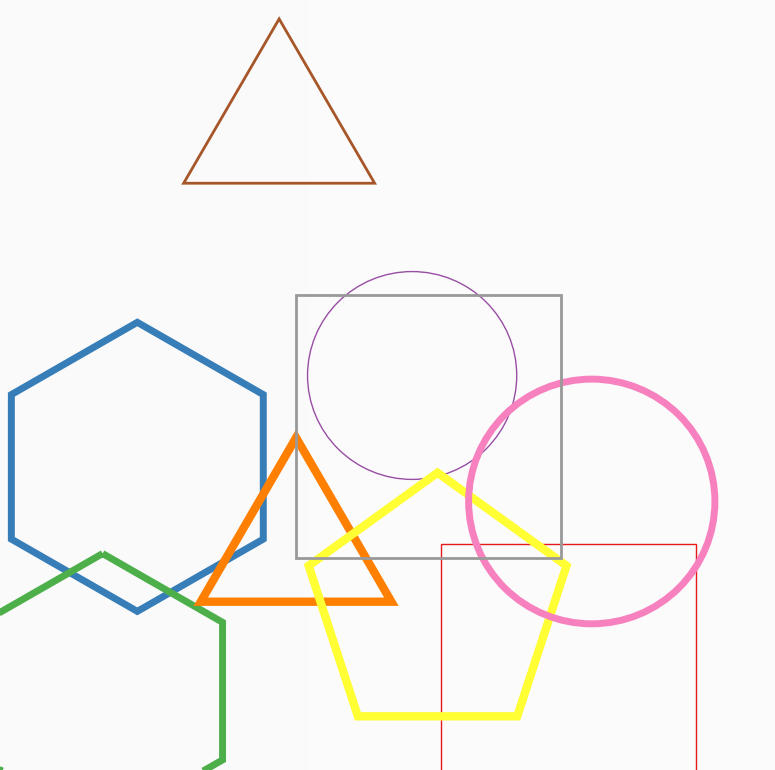[{"shape": "square", "thickness": 0.5, "radius": 0.82, "center": [0.734, 0.129]}, {"shape": "hexagon", "thickness": 2.5, "radius": 0.94, "center": [0.177, 0.394]}, {"shape": "hexagon", "thickness": 2.5, "radius": 0.89, "center": [0.132, 0.102]}, {"shape": "circle", "thickness": 0.5, "radius": 0.67, "center": [0.532, 0.512]}, {"shape": "triangle", "thickness": 3, "radius": 0.71, "center": [0.382, 0.29]}, {"shape": "pentagon", "thickness": 3, "radius": 0.87, "center": [0.565, 0.211]}, {"shape": "triangle", "thickness": 1, "radius": 0.71, "center": [0.36, 0.833]}, {"shape": "circle", "thickness": 2.5, "radius": 0.79, "center": [0.764, 0.349]}, {"shape": "square", "thickness": 1, "radius": 0.85, "center": [0.553, 0.446]}]